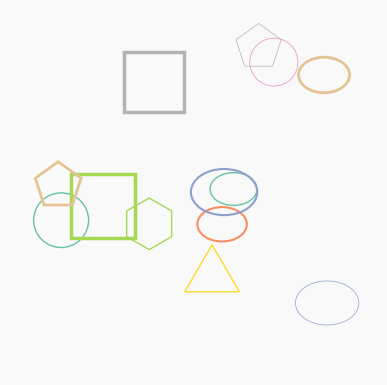[{"shape": "oval", "thickness": 1, "radius": 0.3, "center": [0.603, 0.509]}, {"shape": "circle", "thickness": 1, "radius": 0.35, "center": [0.158, 0.428]}, {"shape": "oval", "thickness": 1.5, "radius": 0.32, "center": [0.573, 0.417]}, {"shape": "oval", "thickness": 1.5, "radius": 0.43, "center": [0.578, 0.501]}, {"shape": "oval", "thickness": 0.5, "radius": 0.41, "center": [0.844, 0.213]}, {"shape": "circle", "thickness": 0.5, "radius": 0.31, "center": [0.707, 0.839]}, {"shape": "square", "thickness": 2.5, "radius": 0.42, "center": [0.266, 0.465]}, {"shape": "hexagon", "thickness": 1, "radius": 0.33, "center": [0.385, 0.419]}, {"shape": "triangle", "thickness": 1, "radius": 0.41, "center": [0.547, 0.283]}, {"shape": "oval", "thickness": 2, "radius": 0.33, "center": [0.836, 0.805]}, {"shape": "pentagon", "thickness": 2, "radius": 0.31, "center": [0.15, 0.518]}, {"shape": "square", "thickness": 2.5, "radius": 0.39, "center": [0.396, 0.787]}, {"shape": "pentagon", "thickness": 0.5, "radius": 0.31, "center": [0.667, 0.878]}]